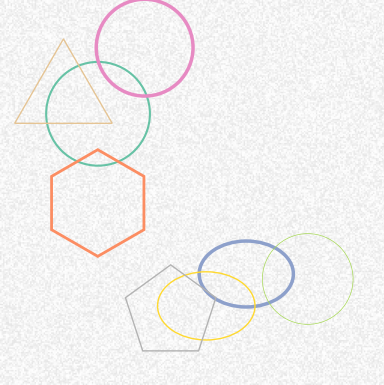[{"shape": "circle", "thickness": 1.5, "radius": 0.67, "center": [0.255, 0.704]}, {"shape": "hexagon", "thickness": 2, "radius": 0.69, "center": [0.254, 0.473]}, {"shape": "oval", "thickness": 2.5, "radius": 0.61, "center": [0.64, 0.288]}, {"shape": "circle", "thickness": 2.5, "radius": 0.63, "center": [0.376, 0.876]}, {"shape": "circle", "thickness": 0.5, "radius": 0.59, "center": [0.799, 0.275]}, {"shape": "oval", "thickness": 1, "radius": 0.63, "center": [0.536, 0.205]}, {"shape": "triangle", "thickness": 1, "radius": 0.73, "center": [0.165, 0.753]}, {"shape": "pentagon", "thickness": 1, "radius": 0.62, "center": [0.443, 0.189]}]